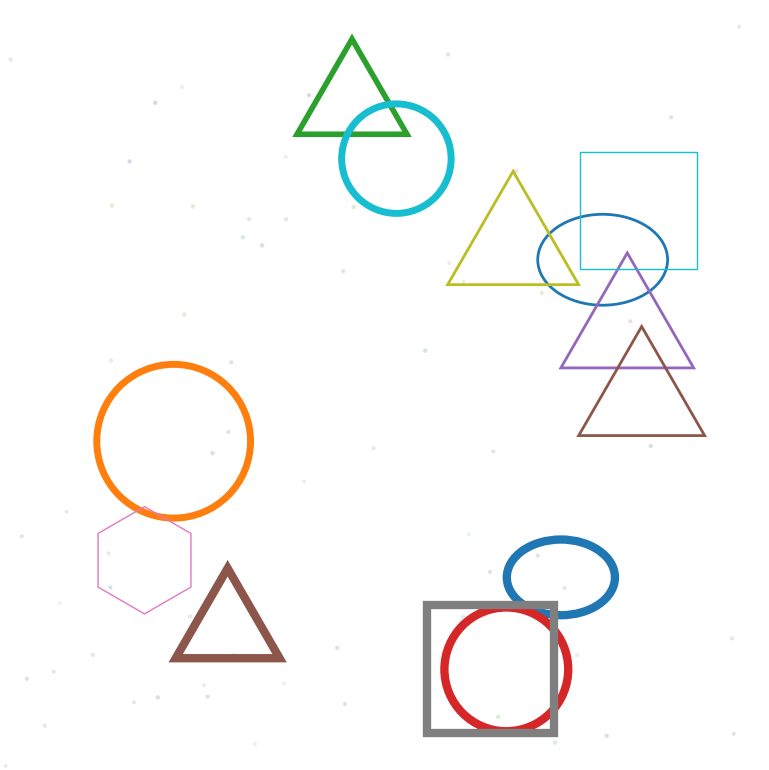[{"shape": "oval", "thickness": 3, "radius": 0.35, "center": [0.728, 0.25]}, {"shape": "oval", "thickness": 1, "radius": 0.42, "center": [0.783, 0.663]}, {"shape": "circle", "thickness": 2.5, "radius": 0.5, "center": [0.226, 0.427]}, {"shape": "triangle", "thickness": 2, "radius": 0.41, "center": [0.457, 0.867]}, {"shape": "circle", "thickness": 3, "radius": 0.4, "center": [0.658, 0.131]}, {"shape": "triangle", "thickness": 1, "radius": 0.5, "center": [0.815, 0.572]}, {"shape": "triangle", "thickness": 3, "radius": 0.39, "center": [0.296, 0.184]}, {"shape": "triangle", "thickness": 1, "radius": 0.47, "center": [0.833, 0.482]}, {"shape": "hexagon", "thickness": 0.5, "radius": 0.35, "center": [0.188, 0.272]}, {"shape": "square", "thickness": 3, "radius": 0.41, "center": [0.637, 0.131]}, {"shape": "triangle", "thickness": 1, "radius": 0.49, "center": [0.666, 0.679]}, {"shape": "square", "thickness": 0.5, "radius": 0.38, "center": [0.83, 0.727]}, {"shape": "circle", "thickness": 2.5, "radius": 0.36, "center": [0.515, 0.794]}]